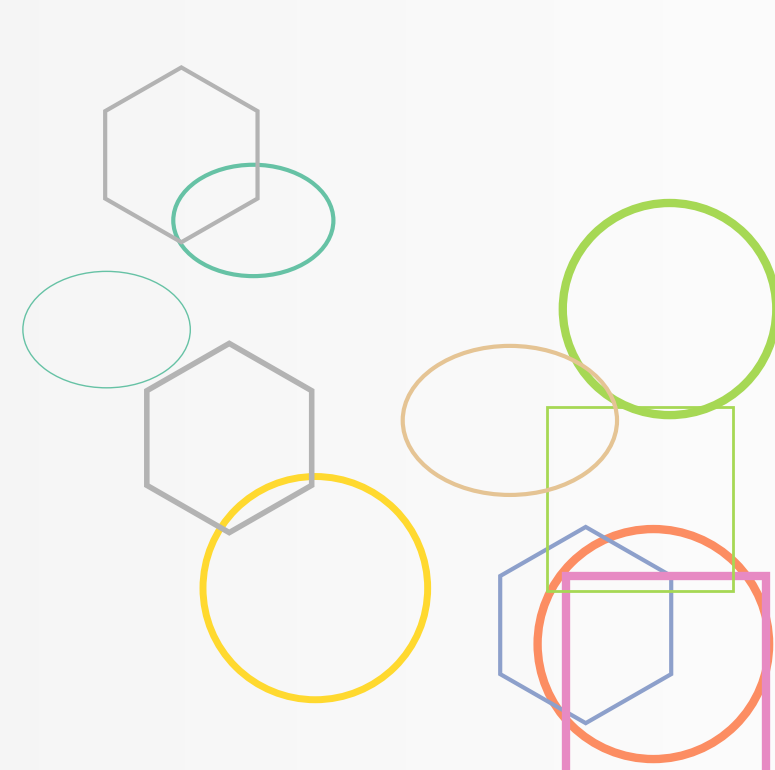[{"shape": "oval", "thickness": 0.5, "radius": 0.54, "center": [0.138, 0.572]}, {"shape": "oval", "thickness": 1.5, "radius": 0.52, "center": [0.327, 0.714]}, {"shape": "circle", "thickness": 3, "radius": 0.75, "center": [0.843, 0.164]}, {"shape": "hexagon", "thickness": 1.5, "radius": 0.64, "center": [0.756, 0.188]}, {"shape": "square", "thickness": 3, "radius": 0.64, "center": [0.859, 0.124]}, {"shape": "circle", "thickness": 3, "radius": 0.69, "center": [0.864, 0.599]}, {"shape": "square", "thickness": 1, "radius": 0.6, "center": [0.826, 0.352]}, {"shape": "circle", "thickness": 2.5, "radius": 0.72, "center": [0.407, 0.236]}, {"shape": "oval", "thickness": 1.5, "radius": 0.69, "center": [0.658, 0.454]}, {"shape": "hexagon", "thickness": 2, "radius": 0.61, "center": [0.296, 0.431]}, {"shape": "hexagon", "thickness": 1.5, "radius": 0.57, "center": [0.234, 0.799]}]